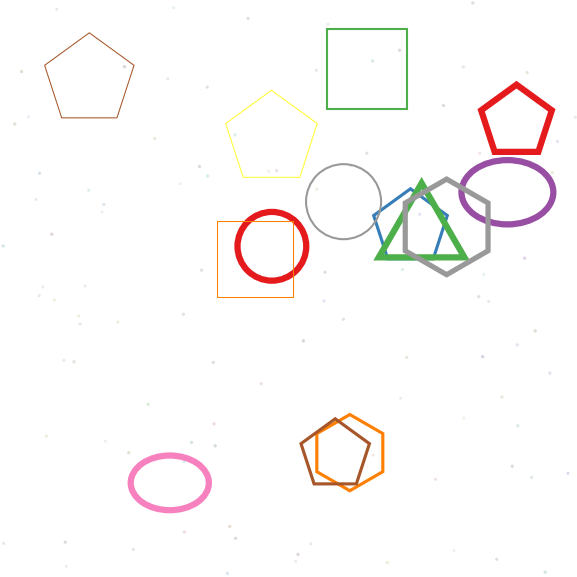[{"shape": "circle", "thickness": 3, "radius": 0.3, "center": [0.471, 0.573]}, {"shape": "pentagon", "thickness": 3, "radius": 0.32, "center": [0.894, 0.788]}, {"shape": "pentagon", "thickness": 1.5, "radius": 0.34, "center": [0.711, 0.605]}, {"shape": "square", "thickness": 1, "radius": 0.35, "center": [0.635, 0.88]}, {"shape": "triangle", "thickness": 3, "radius": 0.43, "center": [0.73, 0.596]}, {"shape": "oval", "thickness": 3, "radius": 0.4, "center": [0.879, 0.666]}, {"shape": "hexagon", "thickness": 1.5, "radius": 0.33, "center": [0.606, 0.215]}, {"shape": "square", "thickness": 0.5, "radius": 0.33, "center": [0.441, 0.551]}, {"shape": "pentagon", "thickness": 0.5, "radius": 0.42, "center": [0.47, 0.759]}, {"shape": "pentagon", "thickness": 1.5, "radius": 0.31, "center": [0.58, 0.212]}, {"shape": "pentagon", "thickness": 0.5, "radius": 0.41, "center": [0.155, 0.861]}, {"shape": "oval", "thickness": 3, "radius": 0.34, "center": [0.294, 0.163]}, {"shape": "circle", "thickness": 1, "radius": 0.32, "center": [0.595, 0.65]}, {"shape": "hexagon", "thickness": 2.5, "radius": 0.41, "center": [0.773, 0.606]}]